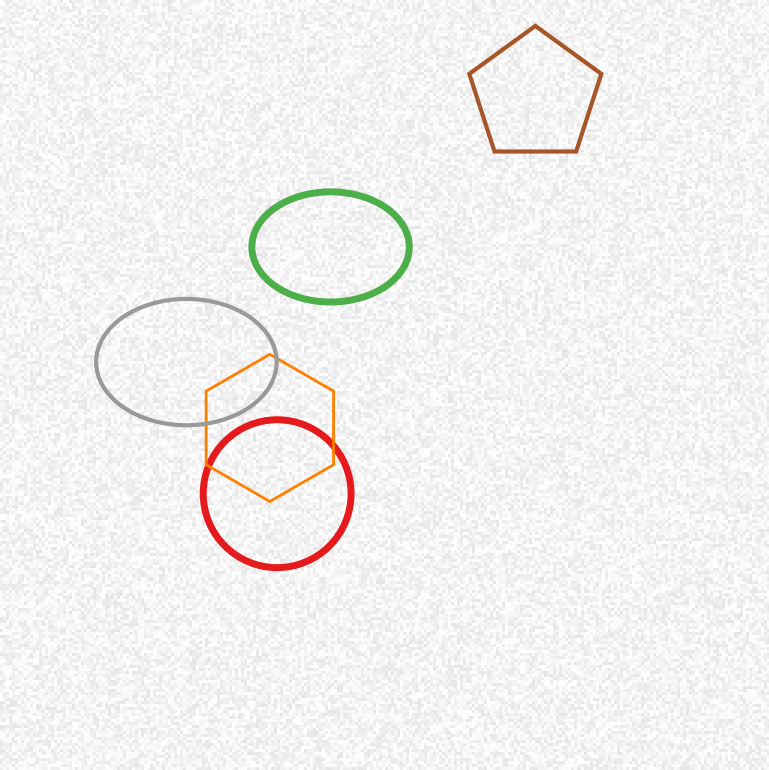[{"shape": "circle", "thickness": 2.5, "radius": 0.48, "center": [0.36, 0.359]}, {"shape": "oval", "thickness": 2.5, "radius": 0.51, "center": [0.429, 0.679]}, {"shape": "hexagon", "thickness": 1, "radius": 0.48, "center": [0.35, 0.444]}, {"shape": "pentagon", "thickness": 1.5, "radius": 0.45, "center": [0.695, 0.876]}, {"shape": "oval", "thickness": 1.5, "radius": 0.59, "center": [0.242, 0.53]}]